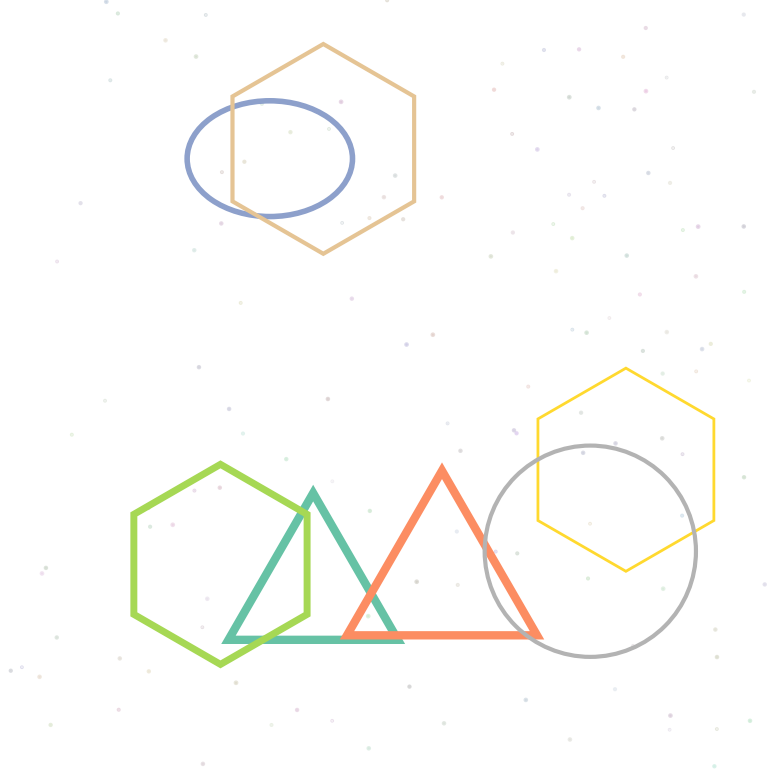[{"shape": "triangle", "thickness": 3, "radius": 0.64, "center": [0.407, 0.233]}, {"shape": "triangle", "thickness": 3, "radius": 0.71, "center": [0.574, 0.246]}, {"shape": "oval", "thickness": 2, "radius": 0.54, "center": [0.35, 0.794]}, {"shape": "hexagon", "thickness": 2.5, "radius": 0.65, "center": [0.286, 0.267]}, {"shape": "hexagon", "thickness": 1, "radius": 0.66, "center": [0.813, 0.39]}, {"shape": "hexagon", "thickness": 1.5, "radius": 0.68, "center": [0.42, 0.807]}, {"shape": "circle", "thickness": 1.5, "radius": 0.69, "center": [0.767, 0.284]}]